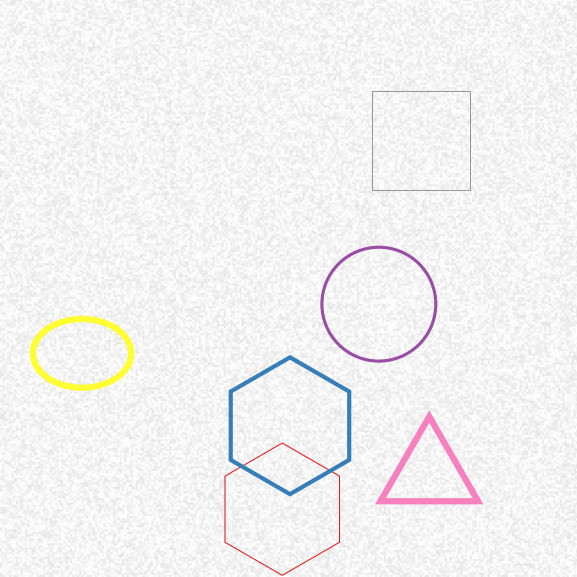[{"shape": "hexagon", "thickness": 0.5, "radius": 0.57, "center": [0.489, 0.117]}, {"shape": "hexagon", "thickness": 2, "radius": 0.59, "center": [0.502, 0.262]}, {"shape": "circle", "thickness": 1.5, "radius": 0.49, "center": [0.656, 0.472]}, {"shape": "oval", "thickness": 3, "radius": 0.43, "center": [0.142, 0.387]}, {"shape": "triangle", "thickness": 3, "radius": 0.49, "center": [0.743, 0.18]}, {"shape": "square", "thickness": 0.5, "radius": 0.43, "center": [0.729, 0.756]}]